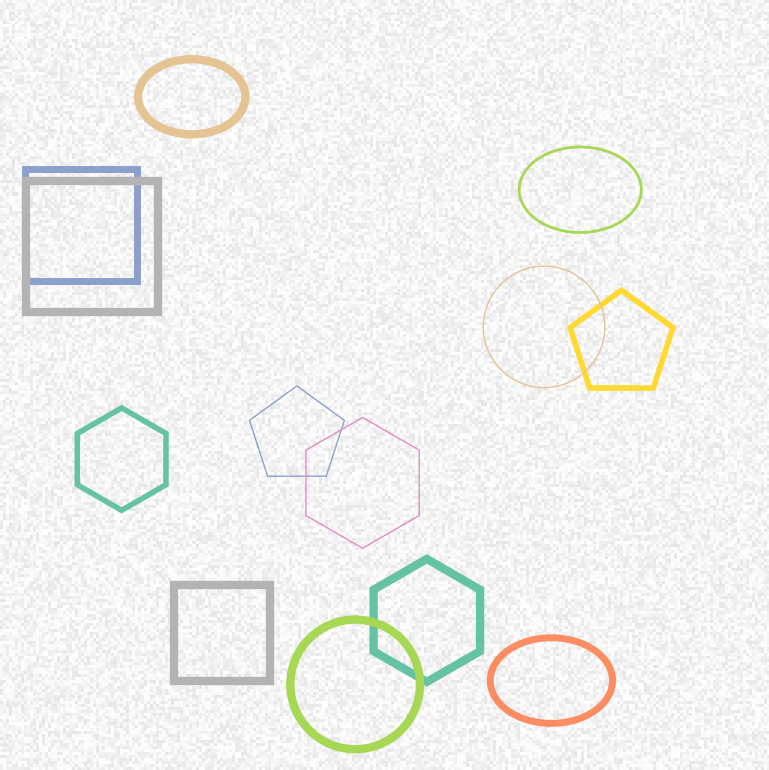[{"shape": "hexagon", "thickness": 2, "radius": 0.33, "center": [0.158, 0.404]}, {"shape": "hexagon", "thickness": 3, "radius": 0.4, "center": [0.554, 0.194]}, {"shape": "oval", "thickness": 2.5, "radius": 0.4, "center": [0.716, 0.116]}, {"shape": "square", "thickness": 2.5, "radius": 0.36, "center": [0.106, 0.708]}, {"shape": "pentagon", "thickness": 0.5, "radius": 0.32, "center": [0.386, 0.434]}, {"shape": "hexagon", "thickness": 0.5, "radius": 0.42, "center": [0.471, 0.373]}, {"shape": "circle", "thickness": 3, "radius": 0.42, "center": [0.461, 0.111]}, {"shape": "oval", "thickness": 1, "radius": 0.4, "center": [0.754, 0.754]}, {"shape": "pentagon", "thickness": 2, "radius": 0.35, "center": [0.807, 0.553]}, {"shape": "circle", "thickness": 0.5, "radius": 0.39, "center": [0.707, 0.576]}, {"shape": "oval", "thickness": 3, "radius": 0.35, "center": [0.249, 0.874]}, {"shape": "square", "thickness": 3, "radius": 0.31, "center": [0.289, 0.178]}, {"shape": "square", "thickness": 3, "radius": 0.43, "center": [0.119, 0.68]}]